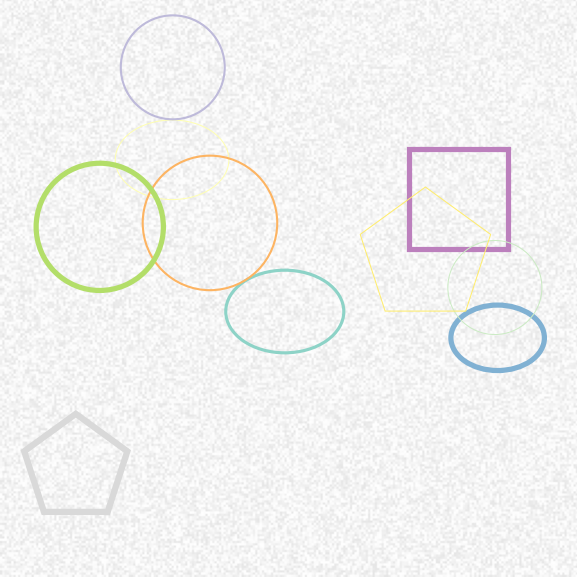[{"shape": "oval", "thickness": 1.5, "radius": 0.51, "center": [0.493, 0.46]}, {"shape": "oval", "thickness": 0.5, "radius": 0.49, "center": [0.298, 0.722]}, {"shape": "circle", "thickness": 1, "radius": 0.45, "center": [0.299, 0.883]}, {"shape": "oval", "thickness": 2.5, "radius": 0.4, "center": [0.862, 0.414]}, {"shape": "circle", "thickness": 1, "radius": 0.58, "center": [0.364, 0.613]}, {"shape": "circle", "thickness": 2.5, "radius": 0.55, "center": [0.173, 0.606]}, {"shape": "pentagon", "thickness": 3, "radius": 0.47, "center": [0.131, 0.189]}, {"shape": "square", "thickness": 2.5, "radius": 0.43, "center": [0.794, 0.655]}, {"shape": "circle", "thickness": 0.5, "radius": 0.41, "center": [0.857, 0.501]}, {"shape": "pentagon", "thickness": 0.5, "radius": 0.59, "center": [0.737, 0.557]}]